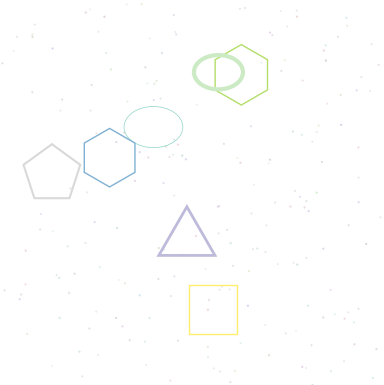[{"shape": "oval", "thickness": 0.5, "radius": 0.38, "center": [0.398, 0.67]}, {"shape": "triangle", "thickness": 2, "radius": 0.42, "center": [0.485, 0.379]}, {"shape": "hexagon", "thickness": 1, "radius": 0.38, "center": [0.285, 0.59]}, {"shape": "hexagon", "thickness": 1, "radius": 0.39, "center": [0.627, 0.806]}, {"shape": "pentagon", "thickness": 1.5, "radius": 0.39, "center": [0.135, 0.548]}, {"shape": "oval", "thickness": 3, "radius": 0.32, "center": [0.567, 0.813]}, {"shape": "square", "thickness": 1, "radius": 0.32, "center": [0.553, 0.196]}]